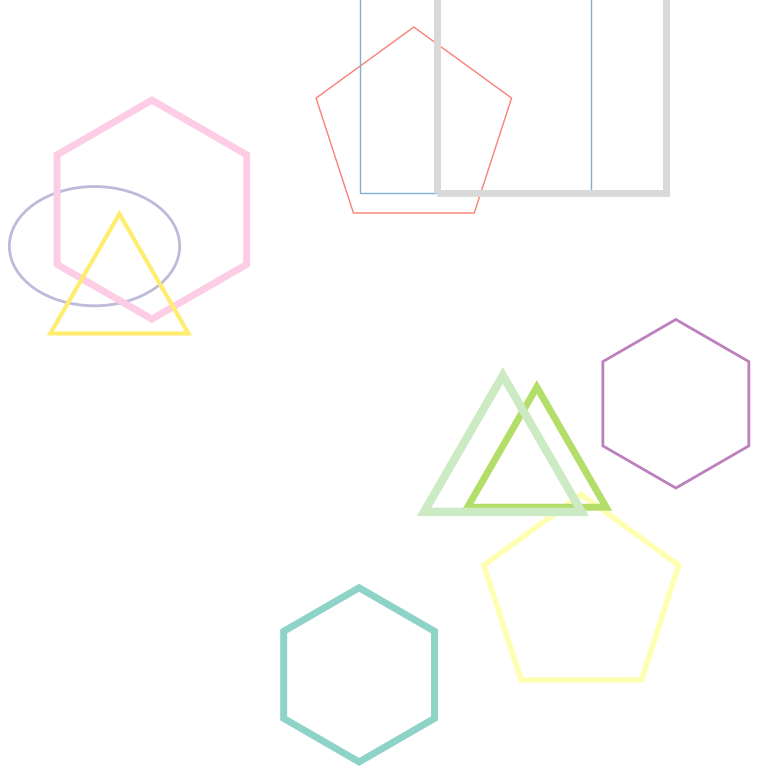[{"shape": "hexagon", "thickness": 2.5, "radius": 0.57, "center": [0.466, 0.124]}, {"shape": "pentagon", "thickness": 2, "radius": 0.67, "center": [0.755, 0.225]}, {"shape": "oval", "thickness": 1, "radius": 0.55, "center": [0.123, 0.68]}, {"shape": "pentagon", "thickness": 0.5, "radius": 0.67, "center": [0.537, 0.831]}, {"shape": "square", "thickness": 0.5, "radius": 0.75, "center": [0.617, 0.899]}, {"shape": "triangle", "thickness": 2.5, "radius": 0.52, "center": [0.697, 0.393]}, {"shape": "hexagon", "thickness": 2.5, "radius": 0.71, "center": [0.197, 0.728]}, {"shape": "square", "thickness": 2.5, "radius": 0.74, "center": [0.716, 0.898]}, {"shape": "hexagon", "thickness": 1, "radius": 0.55, "center": [0.878, 0.476]}, {"shape": "triangle", "thickness": 3, "radius": 0.59, "center": [0.653, 0.394]}, {"shape": "triangle", "thickness": 1.5, "radius": 0.52, "center": [0.155, 0.619]}]